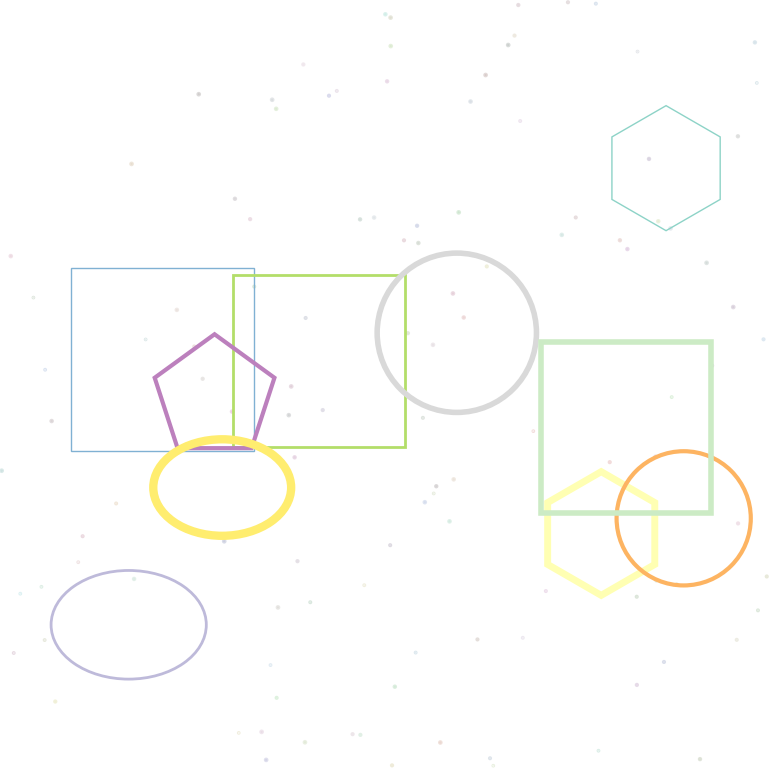[{"shape": "hexagon", "thickness": 0.5, "radius": 0.41, "center": [0.865, 0.782]}, {"shape": "hexagon", "thickness": 2.5, "radius": 0.4, "center": [0.781, 0.307]}, {"shape": "oval", "thickness": 1, "radius": 0.5, "center": [0.167, 0.189]}, {"shape": "square", "thickness": 0.5, "radius": 0.59, "center": [0.211, 0.533]}, {"shape": "circle", "thickness": 1.5, "radius": 0.44, "center": [0.888, 0.327]}, {"shape": "square", "thickness": 1, "radius": 0.56, "center": [0.415, 0.531]}, {"shape": "circle", "thickness": 2, "radius": 0.52, "center": [0.593, 0.568]}, {"shape": "pentagon", "thickness": 1.5, "radius": 0.41, "center": [0.279, 0.484]}, {"shape": "square", "thickness": 2, "radius": 0.55, "center": [0.813, 0.445]}, {"shape": "oval", "thickness": 3, "radius": 0.45, "center": [0.289, 0.367]}]